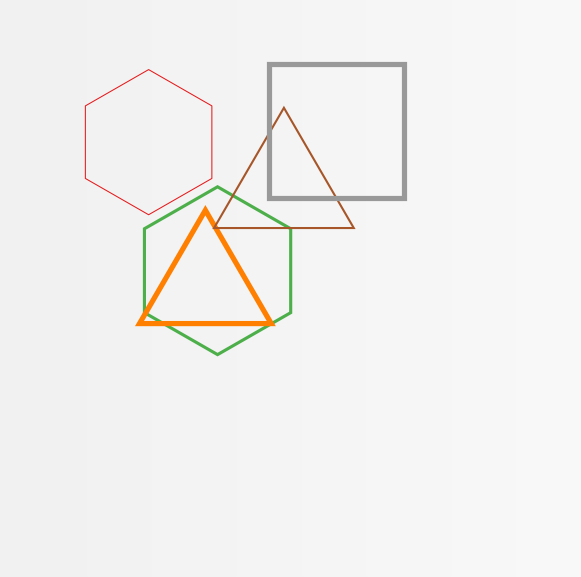[{"shape": "hexagon", "thickness": 0.5, "radius": 0.63, "center": [0.256, 0.753]}, {"shape": "hexagon", "thickness": 1.5, "radius": 0.73, "center": [0.374, 0.53]}, {"shape": "triangle", "thickness": 2.5, "radius": 0.65, "center": [0.353, 0.504]}, {"shape": "triangle", "thickness": 1, "radius": 0.69, "center": [0.488, 0.674]}, {"shape": "square", "thickness": 2.5, "radius": 0.58, "center": [0.578, 0.772]}]